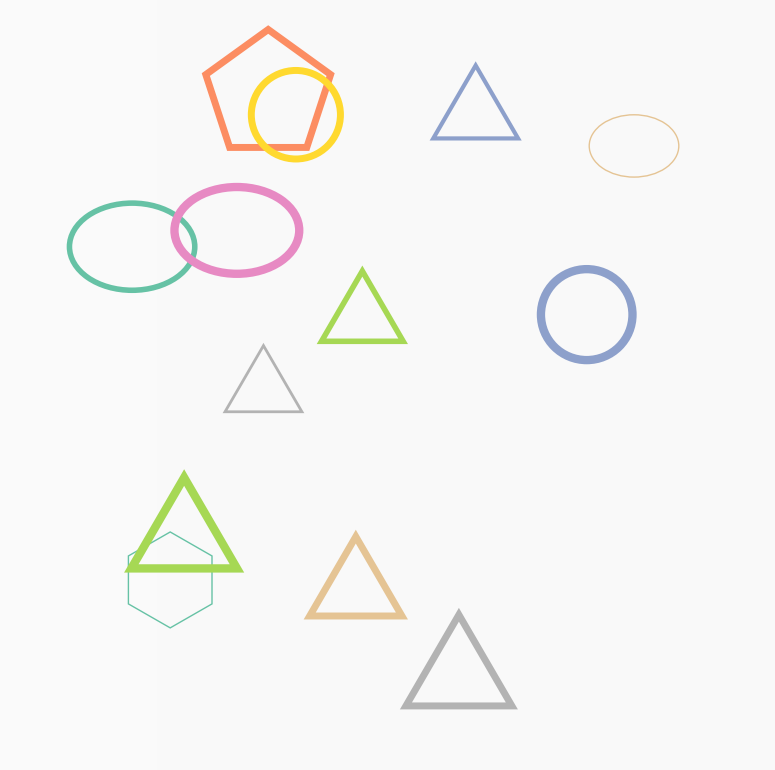[{"shape": "hexagon", "thickness": 0.5, "radius": 0.31, "center": [0.22, 0.247]}, {"shape": "oval", "thickness": 2, "radius": 0.4, "center": [0.17, 0.68]}, {"shape": "pentagon", "thickness": 2.5, "radius": 0.42, "center": [0.346, 0.877]}, {"shape": "circle", "thickness": 3, "radius": 0.3, "center": [0.757, 0.591]}, {"shape": "triangle", "thickness": 1.5, "radius": 0.32, "center": [0.614, 0.852]}, {"shape": "oval", "thickness": 3, "radius": 0.4, "center": [0.306, 0.701]}, {"shape": "triangle", "thickness": 2, "radius": 0.3, "center": [0.468, 0.587]}, {"shape": "triangle", "thickness": 3, "radius": 0.39, "center": [0.238, 0.301]}, {"shape": "circle", "thickness": 2.5, "radius": 0.29, "center": [0.382, 0.851]}, {"shape": "oval", "thickness": 0.5, "radius": 0.29, "center": [0.818, 0.81]}, {"shape": "triangle", "thickness": 2.5, "radius": 0.34, "center": [0.459, 0.234]}, {"shape": "triangle", "thickness": 1, "radius": 0.29, "center": [0.34, 0.494]}, {"shape": "triangle", "thickness": 2.5, "radius": 0.39, "center": [0.592, 0.123]}]